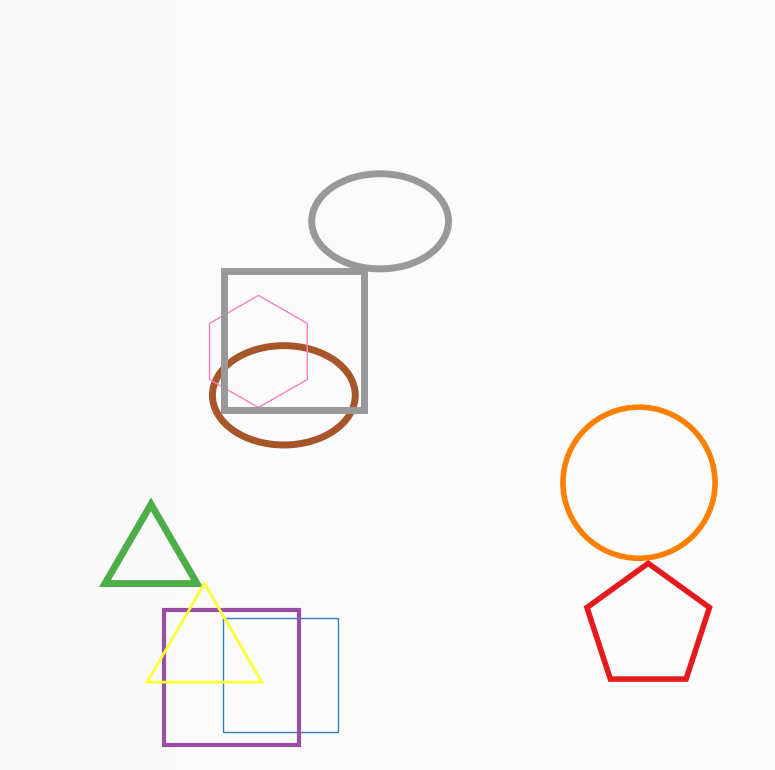[{"shape": "pentagon", "thickness": 2, "radius": 0.42, "center": [0.836, 0.185]}, {"shape": "square", "thickness": 0.5, "radius": 0.37, "center": [0.362, 0.124]}, {"shape": "triangle", "thickness": 2.5, "radius": 0.34, "center": [0.195, 0.276]}, {"shape": "square", "thickness": 1.5, "radius": 0.44, "center": [0.299, 0.12]}, {"shape": "circle", "thickness": 2, "radius": 0.49, "center": [0.825, 0.373]}, {"shape": "triangle", "thickness": 1, "radius": 0.43, "center": [0.264, 0.157]}, {"shape": "oval", "thickness": 2.5, "radius": 0.46, "center": [0.366, 0.487]}, {"shape": "hexagon", "thickness": 0.5, "radius": 0.36, "center": [0.333, 0.544]}, {"shape": "square", "thickness": 2.5, "radius": 0.45, "center": [0.379, 0.558]}, {"shape": "oval", "thickness": 2.5, "radius": 0.44, "center": [0.49, 0.713]}]